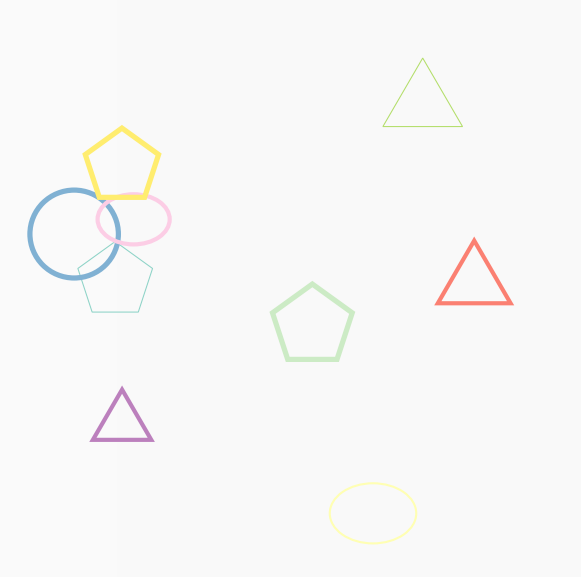[{"shape": "pentagon", "thickness": 0.5, "radius": 0.34, "center": [0.198, 0.513]}, {"shape": "oval", "thickness": 1, "radius": 0.37, "center": [0.642, 0.11]}, {"shape": "triangle", "thickness": 2, "radius": 0.36, "center": [0.816, 0.51]}, {"shape": "circle", "thickness": 2.5, "radius": 0.38, "center": [0.128, 0.594]}, {"shape": "triangle", "thickness": 0.5, "radius": 0.4, "center": [0.727, 0.82]}, {"shape": "oval", "thickness": 2, "radius": 0.31, "center": [0.23, 0.619]}, {"shape": "triangle", "thickness": 2, "radius": 0.29, "center": [0.21, 0.266]}, {"shape": "pentagon", "thickness": 2.5, "radius": 0.36, "center": [0.537, 0.435]}, {"shape": "pentagon", "thickness": 2.5, "radius": 0.33, "center": [0.21, 0.711]}]